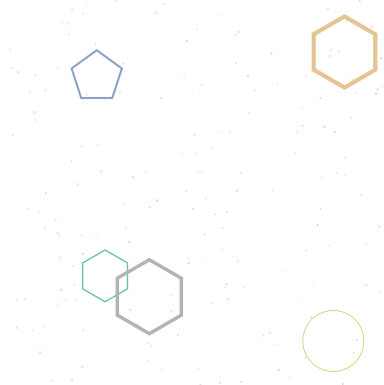[{"shape": "hexagon", "thickness": 1, "radius": 0.34, "center": [0.273, 0.283]}, {"shape": "pentagon", "thickness": 1.5, "radius": 0.34, "center": [0.251, 0.801]}, {"shape": "circle", "thickness": 0.5, "radius": 0.4, "center": [0.866, 0.114]}, {"shape": "hexagon", "thickness": 3, "radius": 0.46, "center": [0.895, 0.865]}, {"shape": "hexagon", "thickness": 2.5, "radius": 0.48, "center": [0.388, 0.229]}]